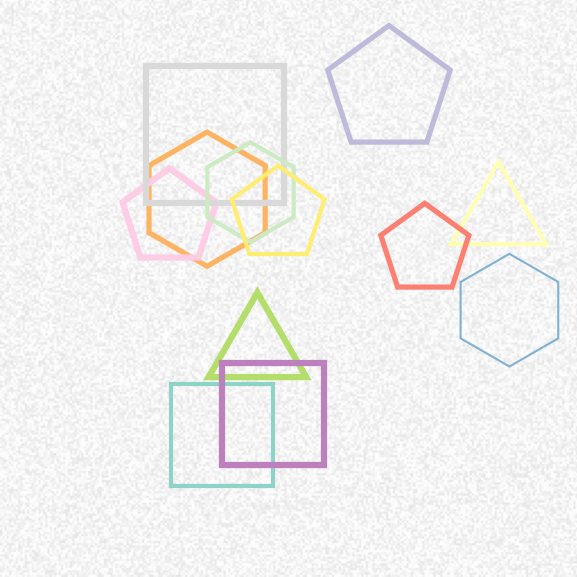[{"shape": "square", "thickness": 2, "radius": 0.44, "center": [0.384, 0.246]}, {"shape": "triangle", "thickness": 2, "radius": 0.47, "center": [0.863, 0.624]}, {"shape": "pentagon", "thickness": 2.5, "radius": 0.56, "center": [0.674, 0.843]}, {"shape": "pentagon", "thickness": 2.5, "radius": 0.4, "center": [0.736, 0.567]}, {"shape": "hexagon", "thickness": 1, "radius": 0.49, "center": [0.882, 0.462]}, {"shape": "hexagon", "thickness": 2.5, "radius": 0.58, "center": [0.359, 0.654]}, {"shape": "triangle", "thickness": 3, "radius": 0.49, "center": [0.446, 0.395]}, {"shape": "pentagon", "thickness": 3, "radius": 0.43, "center": [0.293, 0.622]}, {"shape": "square", "thickness": 3, "radius": 0.59, "center": [0.372, 0.767]}, {"shape": "square", "thickness": 3, "radius": 0.44, "center": [0.473, 0.282]}, {"shape": "hexagon", "thickness": 2, "radius": 0.43, "center": [0.434, 0.666]}, {"shape": "pentagon", "thickness": 2, "radius": 0.42, "center": [0.482, 0.628]}]